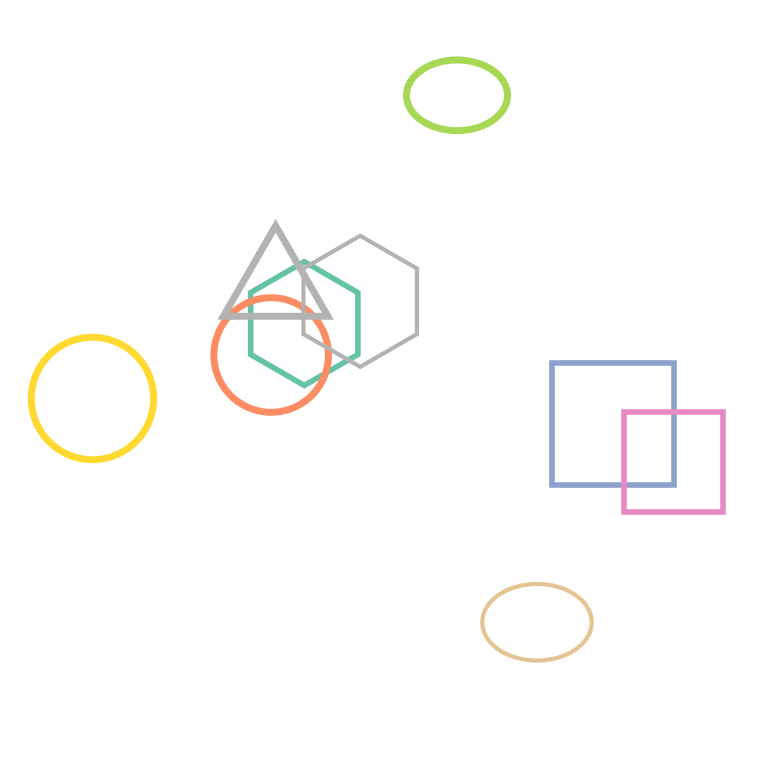[{"shape": "hexagon", "thickness": 2, "radius": 0.4, "center": [0.395, 0.58]}, {"shape": "circle", "thickness": 2.5, "radius": 0.37, "center": [0.352, 0.539]}, {"shape": "square", "thickness": 2, "radius": 0.4, "center": [0.796, 0.449]}, {"shape": "square", "thickness": 2, "radius": 0.32, "center": [0.875, 0.4]}, {"shape": "oval", "thickness": 2.5, "radius": 0.33, "center": [0.594, 0.876]}, {"shape": "circle", "thickness": 2.5, "radius": 0.4, "center": [0.12, 0.482]}, {"shape": "oval", "thickness": 1.5, "radius": 0.36, "center": [0.697, 0.192]}, {"shape": "triangle", "thickness": 2.5, "radius": 0.39, "center": [0.358, 0.628]}, {"shape": "hexagon", "thickness": 1.5, "radius": 0.43, "center": [0.468, 0.609]}]